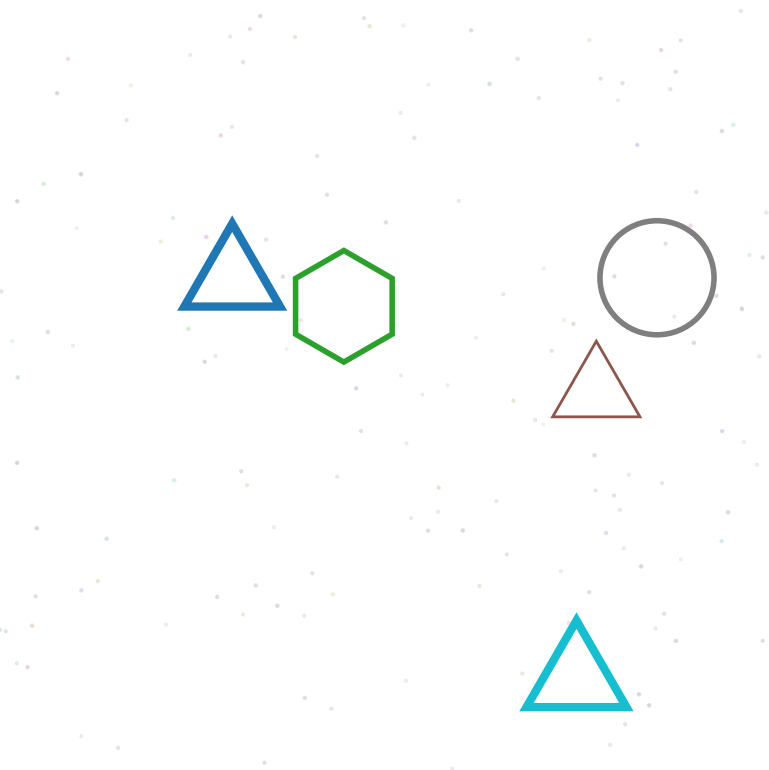[{"shape": "triangle", "thickness": 3, "radius": 0.36, "center": [0.302, 0.638]}, {"shape": "hexagon", "thickness": 2, "radius": 0.36, "center": [0.447, 0.602]}, {"shape": "triangle", "thickness": 1, "radius": 0.33, "center": [0.774, 0.491]}, {"shape": "circle", "thickness": 2, "radius": 0.37, "center": [0.853, 0.639]}, {"shape": "triangle", "thickness": 3, "radius": 0.37, "center": [0.749, 0.119]}]